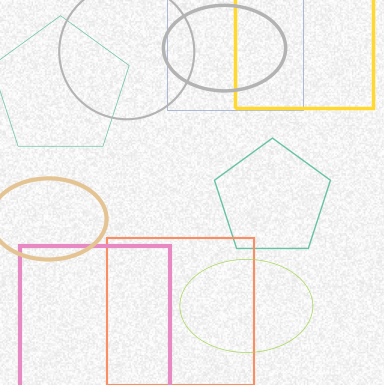[{"shape": "pentagon", "thickness": 0.5, "radius": 0.94, "center": [0.157, 0.772]}, {"shape": "pentagon", "thickness": 1, "radius": 0.79, "center": [0.708, 0.483]}, {"shape": "square", "thickness": 1.5, "radius": 0.96, "center": [0.469, 0.191]}, {"shape": "square", "thickness": 0.5, "radius": 0.88, "center": [0.61, 0.89]}, {"shape": "square", "thickness": 3, "radius": 0.98, "center": [0.246, 0.167]}, {"shape": "oval", "thickness": 0.5, "radius": 0.86, "center": [0.64, 0.205]}, {"shape": "square", "thickness": 2.5, "radius": 0.9, "center": [0.789, 0.899]}, {"shape": "oval", "thickness": 3, "radius": 0.75, "center": [0.126, 0.431]}, {"shape": "oval", "thickness": 2.5, "radius": 0.79, "center": [0.583, 0.875]}, {"shape": "circle", "thickness": 1.5, "radius": 0.88, "center": [0.329, 0.866]}]